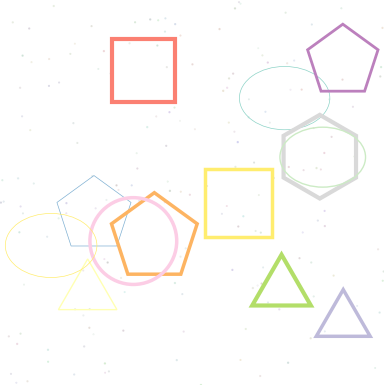[{"shape": "oval", "thickness": 0.5, "radius": 0.59, "center": [0.739, 0.745]}, {"shape": "triangle", "thickness": 1, "radius": 0.44, "center": [0.228, 0.24]}, {"shape": "triangle", "thickness": 2.5, "radius": 0.4, "center": [0.891, 0.167]}, {"shape": "square", "thickness": 3, "radius": 0.41, "center": [0.373, 0.816]}, {"shape": "pentagon", "thickness": 0.5, "radius": 0.51, "center": [0.244, 0.443]}, {"shape": "pentagon", "thickness": 2.5, "radius": 0.59, "center": [0.401, 0.382]}, {"shape": "triangle", "thickness": 3, "radius": 0.44, "center": [0.731, 0.25]}, {"shape": "circle", "thickness": 2.5, "radius": 0.56, "center": [0.346, 0.374]}, {"shape": "hexagon", "thickness": 3, "radius": 0.54, "center": [0.831, 0.593]}, {"shape": "pentagon", "thickness": 2, "radius": 0.48, "center": [0.89, 0.841]}, {"shape": "oval", "thickness": 1, "radius": 0.56, "center": [0.838, 0.592]}, {"shape": "oval", "thickness": 0.5, "radius": 0.59, "center": [0.133, 0.362]}, {"shape": "square", "thickness": 2.5, "radius": 0.44, "center": [0.62, 0.473]}]